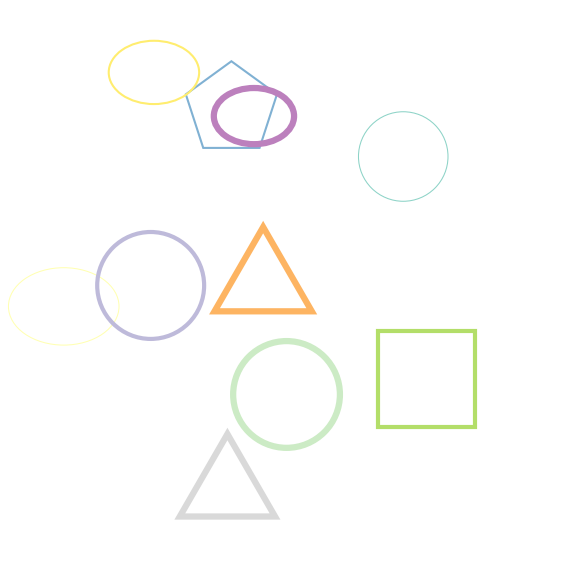[{"shape": "circle", "thickness": 0.5, "radius": 0.39, "center": [0.698, 0.728]}, {"shape": "oval", "thickness": 0.5, "radius": 0.48, "center": [0.11, 0.469]}, {"shape": "circle", "thickness": 2, "radius": 0.46, "center": [0.261, 0.505]}, {"shape": "pentagon", "thickness": 1, "radius": 0.41, "center": [0.401, 0.81]}, {"shape": "triangle", "thickness": 3, "radius": 0.49, "center": [0.456, 0.509]}, {"shape": "square", "thickness": 2, "radius": 0.42, "center": [0.739, 0.343]}, {"shape": "triangle", "thickness": 3, "radius": 0.48, "center": [0.394, 0.152]}, {"shape": "oval", "thickness": 3, "radius": 0.35, "center": [0.44, 0.798]}, {"shape": "circle", "thickness": 3, "radius": 0.46, "center": [0.496, 0.316]}, {"shape": "oval", "thickness": 1, "radius": 0.39, "center": [0.267, 0.874]}]